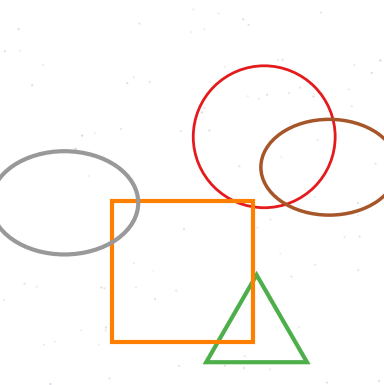[{"shape": "circle", "thickness": 2, "radius": 0.92, "center": [0.686, 0.645]}, {"shape": "triangle", "thickness": 3, "radius": 0.76, "center": [0.666, 0.135]}, {"shape": "square", "thickness": 3, "radius": 0.92, "center": [0.474, 0.294]}, {"shape": "oval", "thickness": 2.5, "radius": 0.89, "center": [0.855, 0.566]}, {"shape": "oval", "thickness": 3, "radius": 0.96, "center": [0.167, 0.473]}]